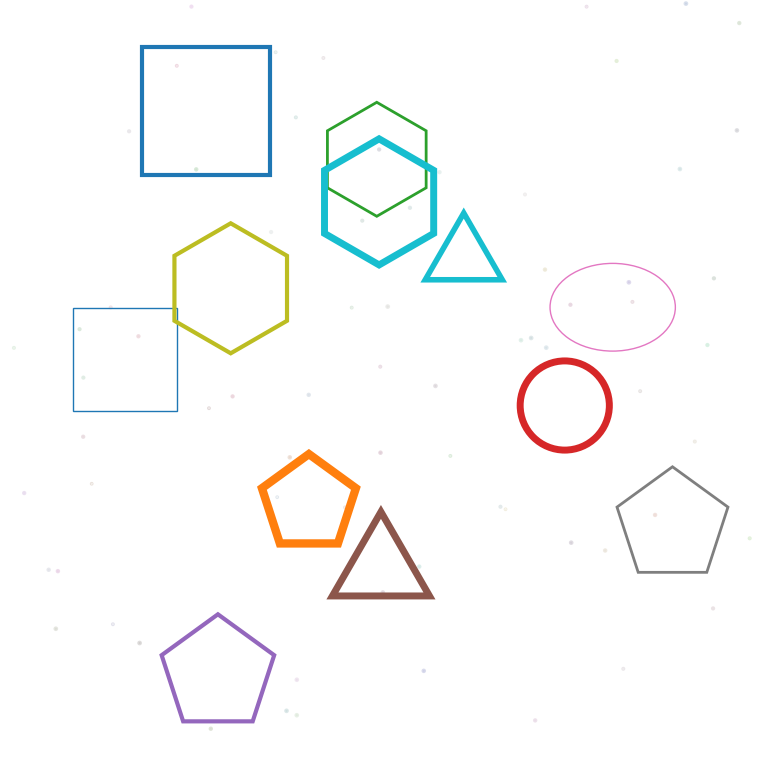[{"shape": "square", "thickness": 1.5, "radius": 0.41, "center": [0.267, 0.856]}, {"shape": "square", "thickness": 0.5, "radius": 0.34, "center": [0.162, 0.533]}, {"shape": "pentagon", "thickness": 3, "radius": 0.32, "center": [0.401, 0.346]}, {"shape": "hexagon", "thickness": 1, "radius": 0.37, "center": [0.489, 0.793]}, {"shape": "circle", "thickness": 2.5, "radius": 0.29, "center": [0.733, 0.473]}, {"shape": "pentagon", "thickness": 1.5, "radius": 0.38, "center": [0.283, 0.125]}, {"shape": "triangle", "thickness": 2.5, "radius": 0.36, "center": [0.495, 0.262]}, {"shape": "oval", "thickness": 0.5, "radius": 0.41, "center": [0.796, 0.601]}, {"shape": "pentagon", "thickness": 1, "radius": 0.38, "center": [0.873, 0.318]}, {"shape": "hexagon", "thickness": 1.5, "radius": 0.42, "center": [0.3, 0.626]}, {"shape": "hexagon", "thickness": 2.5, "radius": 0.41, "center": [0.492, 0.738]}, {"shape": "triangle", "thickness": 2, "radius": 0.29, "center": [0.602, 0.666]}]